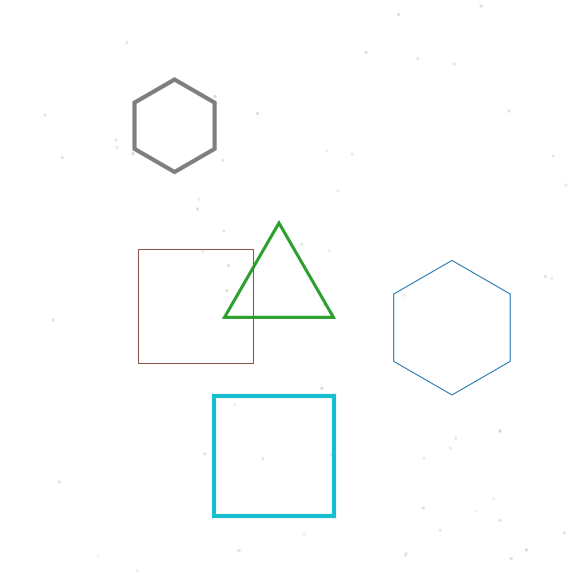[{"shape": "hexagon", "thickness": 0.5, "radius": 0.58, "center": [0.783, 0.432]}, {"shape": "triangle", "thickness": 1.5, "radius": 0.54, "center": [0.483, 0.504]}, {"shape": "square", "thickness": 0.5, "radius": 0.5, "center": [0.339, 0.469]}, {"shape": "hexagon", "thickness": 2, "radius": 0.4, "center": [0.302, 0.781]}, {"shape": "square", "thickness": 2, "radius": 0.52, "center": [0.475, 0.209]}]